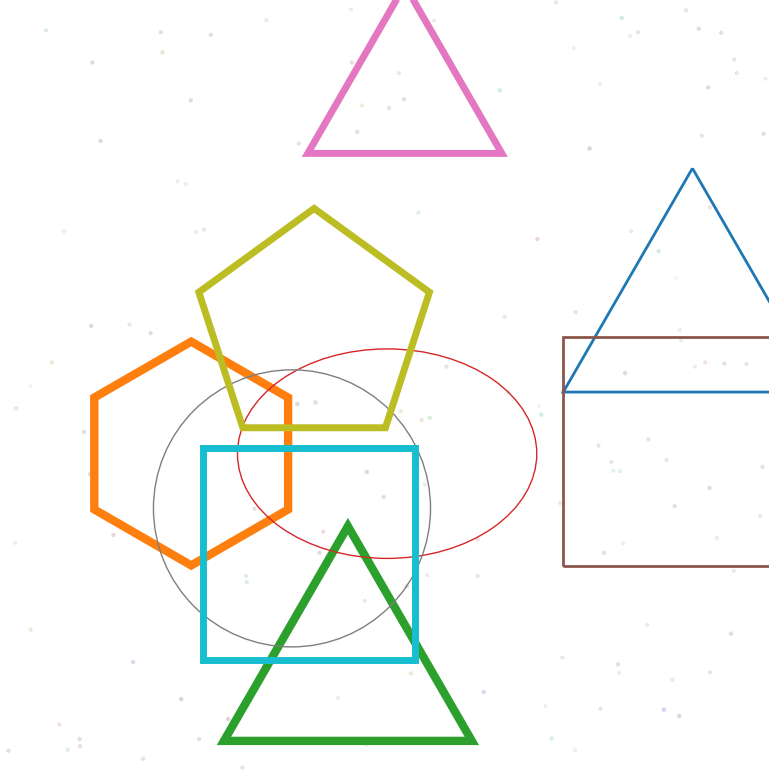[{"shape": "triangle", "thickness": 1, "radius": 0.97, "center": [0.899, 0.588]}, {"shape": "hexagon", "thickness": 3, "radius": 0.73, "center": [0.248, 0.411]}, {"shape": "triangle", "thickness": 3, "radius": 0.93, "center": [0.452, 0.131]}, {"shape": "oval", "thickness": 0.5, "radius": 0.97, "center": [0.503, 0.411]}, {"shape": "square", "thickness": 1, "radius": 0.74, "center": [0.88, 0.413]}, {"shape": "triangle", "thickness": 2.5, "radius": 0.73, "center": [0.526, 0.874]}, {"shape": "circle", "thickness": 0.5, "radius": 0.9, "center": [0.379, 0.34]}, {"shape": "pentagon", "thickness": 2.5, "radius": 0.79, "center": [0.408, 0.572]}, {"shape": "square", "thickness": 2.5, "radius": 0.69, "center": [0.401, 0.28]}]